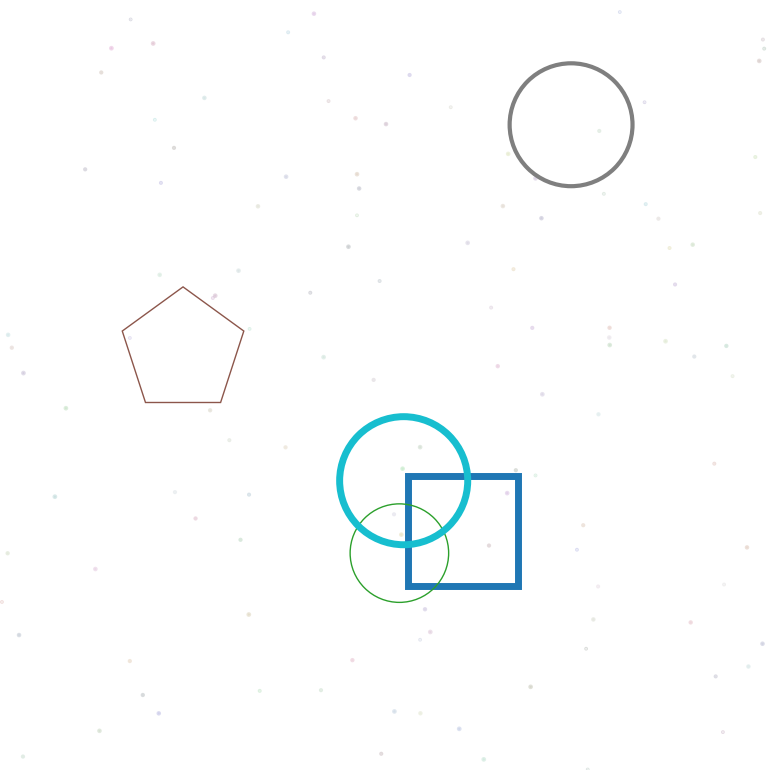[{"shape": "square", "thickness": 2.5, "radius": 0.36, "center": [0.601, 0.31]}, {"shape": "circle", "thickness": 0.5, "radius": 0.32, "center": [0.519, 0.282]}, {"shape": "pentagon", "thickness": 0.5, "radius": 0.41, "center": [0.238, 0.544]}, {"shape": "circle", "thickness": 1.5, "radius": 0.4, "center": [0.742, 0.838]}, {"shape": "circle", "thickness": 2.5, "radius": 0.42, "center": [0.524, 0.376]}]